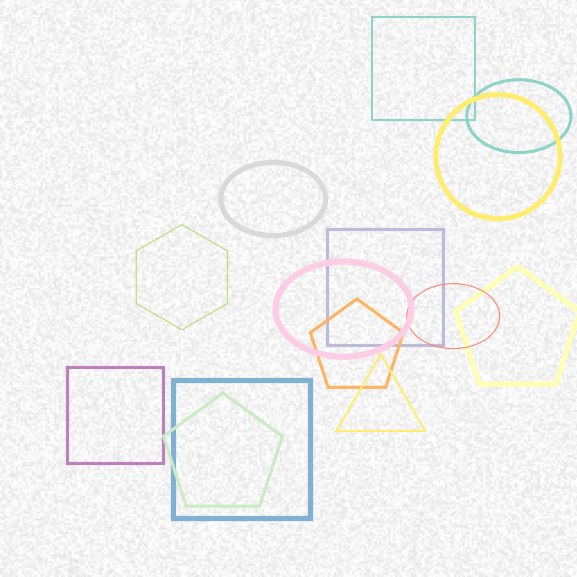[{"shape": "oval", "thickness": 1.5, "radius": 0.45, "center": [0.898, 0.798]}, {"shape": "square", "thickness": 1, "radius": 0.44, "center": [0.734, 0.88]}, {"shape": "pentagon", "thickness": 2.5, "radius": 0.56, "center": [0.896, 0.425]}, {"shape": "square", "thickness": 1.5, "radius": 0.5, "center": [0.666, 0.503]}, {"shape": "oval", "thickness": 0.5, "radius": 0.4, "center": [0.785, 0.452]}, {"shape": "square", "thickness": 2.5, "radius": 0.6, "center": [0.418, 0.222]}, {"shape": "pentagon", "thickness": 1.5, "radius": 0.42, "center": [0.618, 0.397]}, {"shape": "hexagon", "thickness": 0.5, "radius": 0.46, "center": [0.315, 0.519]}, {"shape": "oval", "thickness": 3, "radius": 0.59, "center": [0.595, 0.464]}, {"shape": "oval", "thickness": 2.5, "radius": 0.45, "center": [0.473, 0.654]}, {"shape": "square", "thickness": 1.5, "radius": 0.42, "center": [0.199, 0.28]}, {"shape": "pentagon", "thickness": 1.5, "radius": 0.54, "center": [0.386, 0.21]}, {"shape": "triangle", "thickness": 1, "radius": 0.44, "center": [0.659, 0.297]}, {"shape": "circle", "thickness": 2.5, "radius": 0.54, "center": [0.862, 0.728]}]